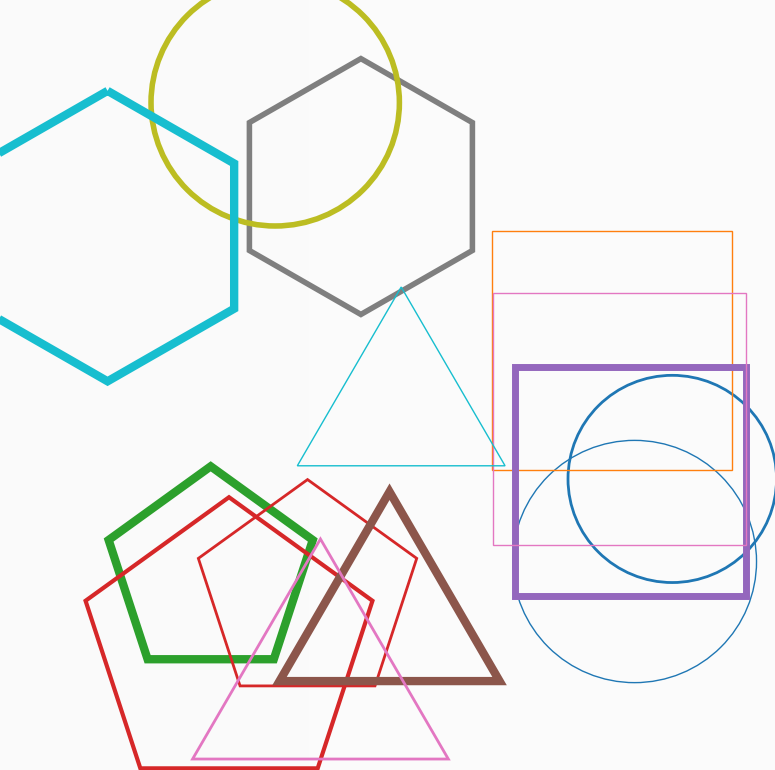[{"shape": "circle", "thickness": 0.5, "radius": 0.79, "center": [0.819, 0.271]}, {"shape": "circle", "thickness": 1, "radius": 0.67, "center": [0.867, 0.378]}, {"shape": "square", "thickness": 0.5, "radius": 0.78, "center": [0.79, 0.545]}, {"shape": "pentagon", "thickness": 3, "radius": 0.69, "center": [0.272, 0.256]}, {"shape": "pentagon", "thickness": 1, "radius": 0.74, "center": [0.397, 0.229]}, {"shape": "pentagon", "thickness": 1.5, "radius": 0.97, "center": [0.295, 0.16]}, {"shape": "square", "thickness": 2.5, "radius": 0.74, "center": [0.813, 0.375]}, {"shape": "triangle", "thickness": 3, "radius": 0.82, "center": [0.503, 0.197]}, {"shape": "square", "thickness": 0.5, "radius": 0.82, "center": [0.8, 0.456]}, {"shape": "triangle", "thickness": 1, "radius": 0.95, "center": [0.413, 0.11]}, {"shape": "hexagon", "thickness": 2, "radius": 0.83, "center": [0.466, 0.758]}, {"shape": "circle", "thickness": 2, "radius": 0.8, "center": [0.355, 0.867]}, {"shape": "triangle", "thickness": 0.5, "radius": 0.77, "center": [0.518, 0.472]}, {"shape": "hexagon", "thickness": 3, "radius": 0.94, "center": [0.139, 0.693]}]